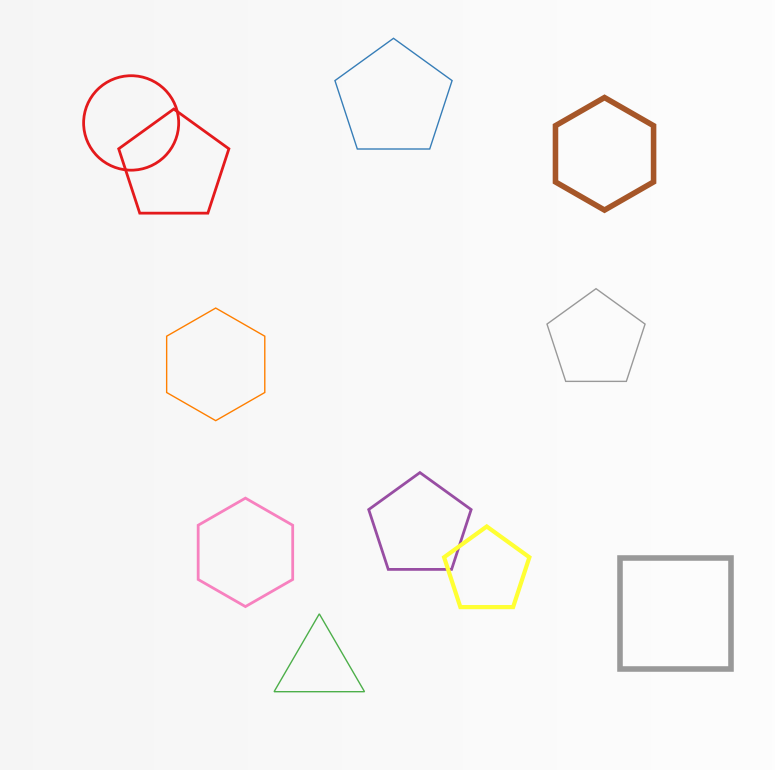[{"shape": "circle", "thickness": 1, "radius": 0.31, "center": [0.169, 0.84]}, {"shape": "pentagon", "thickness": 1, "radius": 0.37, "center": [0.224, 0.784]}, {"shape": "pentagon", "thickness": 0.5, "radius": 0.4, "center": [0.508, 0.871]}, {"shape": "triangle", "thickness": 0.5, "radius": 0.34, "center": [0.412, 0.135]}, {"shape": "pentagon", "thickness": 1, "radius": 0.35, "center": [0.542, 0.317]}, {"shape": "hexagon", "thickness": 0.5, "radius": 0.37, "center": [0.278, 0.527]}, {"shape": "pentagon", "thickness": 1.5, "radius": 0.29, "center": [0.628, 0.258]}, {"shape": "hexagon", "thickness": 2, "radius": 0.37, "center": [0.78, 0.8]}, {"shape": "hexagon", "thickness": 1, "radius": 0.35, "center": [0.317, 0.283]}, {"shape": "square", "thickness": 2, "radius": 0.36, "center": [0.871, 0.204]}, {"shape": "pentagon", "thickness": 0.5, "radius": 0.33, "center": [0.769, 0.559]}]